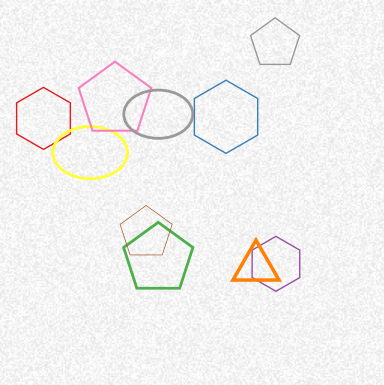[{"shape": "hexagon", "thickness": 1, "radius": 0.4, "center": [0.113, 0.692]}, {"shape": "hexagon", "thickness": 1, "radius": 0.47, "center": [0.587, 0.697]}, {"shape": "pentagon", "thickness": 2, "radius": 0.47, "center": [0.411, 0.328]}, {"shape": "hexagon", "thickness": 1, "radius": 0.36, "center": [0.717, 0.315]}, {"shape": "triangle", "thickness": 2.5, "radius": 0.35, "center": [0.665, 0.307]}, {"shape": "oval", "thickness": 2, "radius": 0.48, "center": [0.234, 0.604]}, {"shape": "pentagon", "thickness": 0.5, "radius": 0.36, "center": [0.38, 0.395]}, {"shape": "pentagon", "thickness": 1.5, "radius": 0.5, "center": [0.299, 0.741]}, {"shape": "oval", "thickness": 2, "radius": 0.45, "center": [0.411, 0.703]}, {"shape": "pentagon", "thickness": 1, "radius": 0.33, "center": [0.715, 0.887]}]